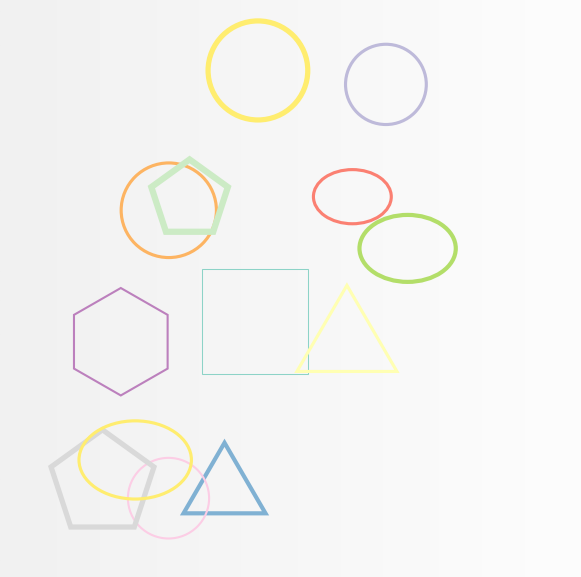[{"shape": "square", "thickness": 0.5, "radius": 0.46, "center": [0.438, 0.443]}, {"shape": "triangle", "thickness": 1.5, "radius": 0.5, "center": [0.597, 0.406]}, {"shape": "circle", "thickness": 1.5, "radius": 0.35, "center": [0.664, 0.853]}, {"shape": "oval", "thickness": 1.5, "radius": 0.33, "center": [0.606, 0.659]}, {"shape": "triangle", "thickness": 2, "radius": 0.41, "center": [0.386, 0.151]}, {"shape": "circle", "thickness": 1.5, "radius": 0.41, "center": [0.29, 0.635]}, {"shape": "oval", "thickness": 2, "radius": 0.41, "center": [0.701, 0.569]}, {"shape": "circle", "thickness": 1, "radius": 0.35, "center": [0.29, 0.136]}, {"shape": "pentagon", "thickness": 2.5, "radius": 0.47, "center": [0.176, 0.162]}, {"shape": "hexagon", "thickness": 1, "radius": 0.47, "center": [0.208, 0.407]}, {"shape": "pentagon", "thickness": 3, "radius": 0.35, "center": [0.326, 0.654]}, {"shape": "oval", "thickness": 1.5, "radius": 0.48, "center": [0.233, 0.203]}, {"shape": "circle", "thickness": 2.5, "radius": 0.43, "center": [0.444, 0.877]}]